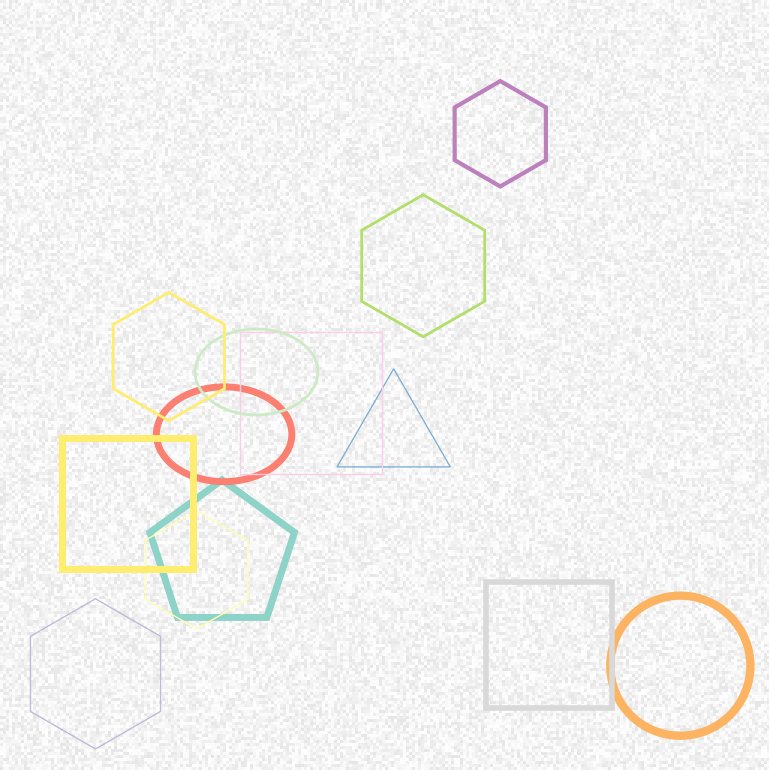[{"shape": "pentagon", "thickness": 2.5, "radius": 0.49, "center": [0.289, 0.278]}, {"shape": "hexagon", "thickness": 0.5, "radius": 0.38, "center": [0.255, 0.26]}, {"shape": "hexagon", "thickness": 0.5, "radius": 0.49, "center": [0.124, 0.125]}, {"shape": "oval", "thickness": 2.5, "radius": 0.44, "center": [0.291, 0.436]}, {"shape": "triangle", "thickness": 0.5, "radius": 0.42, "center": [0.511, 0.436]}, {"shape": "circle", "thickness": 3, "radius": 0.45, "center": [0.884, 0.135]}, {"shape": "hexagon", "thickness": 1, "radius": 0.46, "center": [0.55, 0.655]}, {"shape": "square", "thickness": 0.5, "radius": 0.46, "center": [0.404, 0.476]}, {"shape": "square", "thickness": 2, "radius": 0.41, "center": [0.713, 0.162]}, {"shape": "hexagon", "thickness": 1.5, "radius": 0.34, "center": [0.65, 0.826]}, {"shape": "oval", "thickness": 1, "radius": 0.4, "center": [0.333, 0.517]}, {"shape": "square", "thickness": 2.5, "radius": 0.43, "center": [0.166, 0.346]}, {"shape": "hexagon", "thickness": 1, "radius": 0.42, "center": [0.219, 0.537]}]